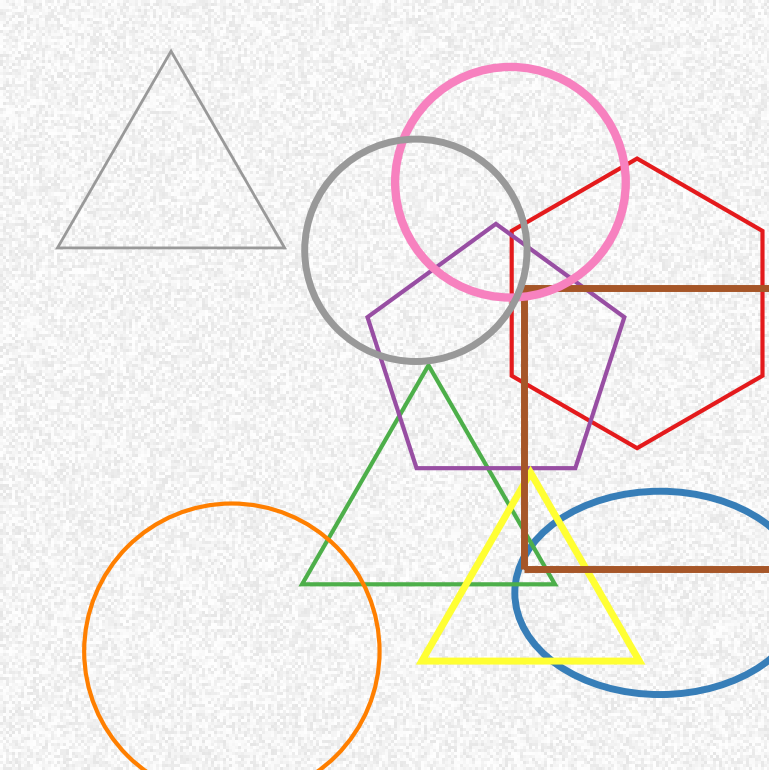[{"shape": "hexagon", "thickness": 1.5, "radius": 0.94, "center": [0.827, 0.606]}, {"shape": "oval", "thickness": 2.5, "radius": 0.94, "center": [0.857, 0.23]}, {"shape": "triangle", "thickness": 1.5, "radius": 0.95, "center": [0.556, 0.336]}, {"shape": "pentagon", "thickness": 1.5, "radius": 0.88, "center": [0.644, 0.534]}, {"shape": "circle", "thickness": 1.5, "radius": 0.96, "center": [0.301, 0.154]}, {"shape": "triangle", "thickness": 2.5, "radius": 0.82, "center": [0.689, 0.223]}, {"shape": "square", "thickness": 2.5, "radius": 0.91, "center": [0.863, 0.444]}, {"shape": "circle", "thickness": 3, "radius": 0.75, "center": [0.663, 0.763]}, {"shape": "triangle", "thickness": 1, "radius": 0.85, "center": [0.222, 0.763]}, {"shape": "circle", "thickness": 2.5, "radius": 0.72, "center": [0.54, 0.675]}]